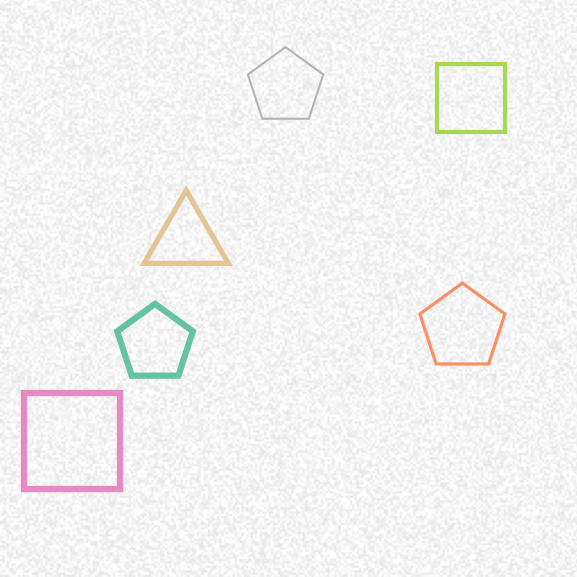[{"shape": "pentagon", "thickness": 3, "radius": 0.34, "center": [0.268, 0.404]}, {"shape": "pentagon", "thickness": 1.5, "radius": 0.39, "center": [0.801, 0.431]}, {"shape": "square", "thickness": 3, "radius": 0.41, "center": [0.125, 0.236]}, {"shape": "square", "thickness": 2, "radius": 0.3, "center": [0.816, 0.83]}, {"shape": "triangle", "thickness": 2.5, "radius": 0.42, "center": [0.322, 0.585]}, {"shape": "pentagon", "thickness": 1, "radius": 0.34, "center": [0.494, 0.849]}]